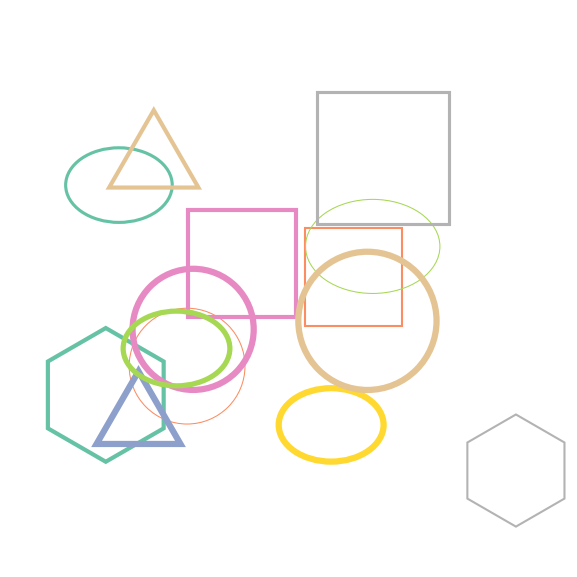[{"shape": "oval", "thickness": 1.5, "radius": 0.46, "center": [0.206, 0.679]}, {"shape": "hexagon", "thickness": 2, "radius": 0.58, "center": [0.183, 0.315]}, {"shape": "square", "thickness": 1, "radius": 0.42, "center": [0.612, 0.519]}, {"shape": "circle", "thickness": 0.5, "radius": 0.5, "center": [0.324, 0.365]}, {"shape": "triangle", "thickness": 3, "radius": 0.42, "center": [0.24, 0.272]}, {"shape": "circle", "thickness": 3, "radius": 0.52, "center": [0.334, 0.429]}, {"shape": "square", "thickness": 2, "radius": 0.46, "center": [0.419, 0.543]}, {"shape": "oval", "thickness": 0.5, "radius": 0.58, "center": [0.645, 0.572]}, {"shape": "oval", "thickness": 2.5, "radius": 0.46, "center": [0.306, 0.396]}, {"shape": "oval", "thickness": 3, "radius": 0.45, "center": [0.573, 0.263]}, {"shape": "circle", "thickness": 3, "radius": 0.6, "center": [0.636, 0.444]}, {"shape": "triangle", "thickness": 2, "radius": 0.45, "center": [0.266, 0.719]}, {"shape": "hexagon", "thickness": 1, "radius": 0.49, "center": [0.893, 0.184]}, {"shape": "square", "thickness": 1.5, "radius": 0.57, "center": [0.663, 0.725]}]